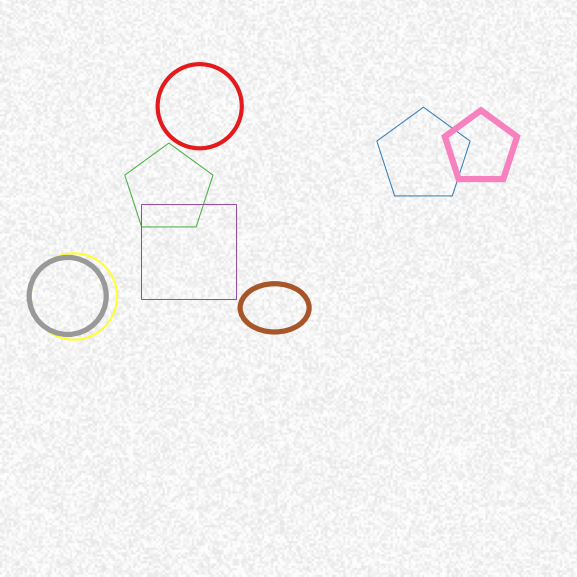[{"shape": "circle", "thickness": 2, "radius": 0.36, "center": [0.346, 0.815]}, {"shape": "pentagon", "thickness": 0.5, "radius": 0.42, "center": [0.733, 0.729]}, {"shape": "pentagon", "thickness": 0.5, "radius": 0.4, "center": [0.292, 0.671]}, {"shape": "square", "thickness": 0.5, "radius": 0.41, "center": [0.326, 0.563]}, {"shape": "circle", "thickness": 1, "radius": 0.37, "center": [0.128, 0.486]}, {"shape": "oval", "thickness": 2.5, "radius": 0.3, "center": [0.476, 0.466]}, {"shape": "pentagon", "thickness": 3, "radius": 0.33, "center": [0.833, 0.742]}, {"shape": "circle", "thickness": 2.5, "radius": 0.33, "center": [0.117, 0.487]}]